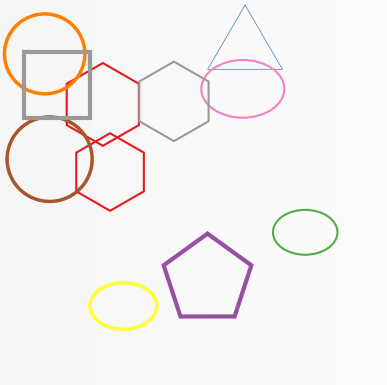[{"shape": "hexagon", "thickness": 1.5, "radius": 0.54, "center": [0.265, 0.729]}, {"shape": "hexagon", "thickness": 1.5, "radius": 0.5, "center": [0.284, 0.553]}, {"shape": "triangle", "thickness": 0.5, "radius": 0.56, "center": [0.632, 0.876]}, {"shape": "oval", "thickness": 1.5, "radius": 0.42, "center": [0.788, 0.397]}, {"shape": "pentagon", "thickness": 3, "radius": 0.59, "center": [0.536, 0.274]}, {"shape": "circle", "thickness": 2.5, "radius": 0.52, "center": [0.115, 0.86]}, {"shape": "oval", "thickness": 2.5, "radius": 0.43, "center": [0.318, 0.205]}, {"shape": "circle", "thickness": 2.5, "radius": 0.55, "center": [0.128, 0.587]}, {"shape": "oval", "thickness": 1.5, "radius": 0.54, "center": [0.627, 0.769]}, {"shape": "hexagon", "thickness": 1.5, "radius": 0.52, "center": [0.449, 0.737]}, {"shape": "square", "thickness": 3, "radius": 0.43, "center": [0.147, 0.779]}]